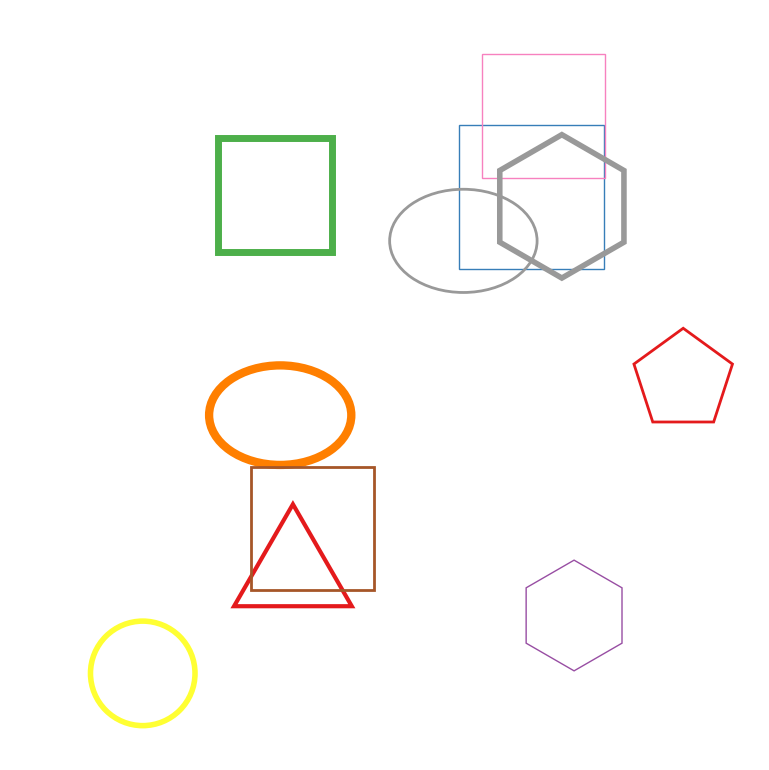[{"shape": "pentagon", "thickness": 1, "radius": 0.34, "center": [0.887, 0.506]}, {"shape": "triangle", "thickness": 1.5, "radius": 0.44, "center": [0.38, 0.257]}, {"shape": "square", "thickness": 0.5, "radius": 0.47, "center": [0.691, 0.744]}, {"shape": "square", "thickness": 2.5, "radius": 0.37, "center": [0.358, 0.746]}, {"shape": "hexagon", "thickness": 0.5, "radius": 0.36, "center": [0.746, 0.201]}, {"shape": "oval", "thickness": 3, "radius": 0.46, "center": [0.364, 0.461]}, {"shape": "circle", "thickness": 2, "radius": 0.34, "center": [0.185, 0.125]}, {"shape": "square", "thickness": 1, "radius": 0.4, "center": [0.406, 0.314]}, {"shape": "square", "thickness": 0.5, "radius": 0.4, "center": [0.706, 0.849]}, {"shape": "oval", "thickness": 1, "radius": 0.48, "center": [0.602, 0.687]}, {"shape": "hexagon", "thickness": 2, "radius": 0.47, "center": [0.73, 0.732]}]